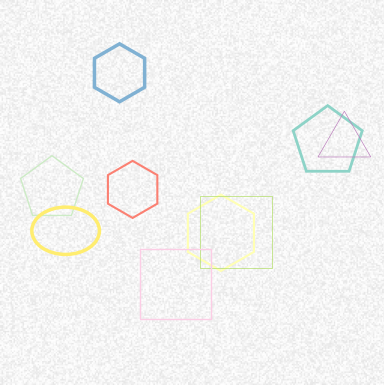[{"shape": "pentagon", "thickness": 2, "radius": 0.47, "center": [0.851, 0.631]}, {"shape": "hexagon", "thickness": 1.5, "radius": 0.5, "center": [0.574, 0.395]}, {"shape": "hexagon", "thickness": 1.5, "radius": 0.37, "center": [0.344, 0.508]}, {"shape": "hexagon", "thickness": 2.5, "radius": 0.38, "center": [0.31, 0.811]}, {"shape": "square", "thickness": 0.5, "radius": 0.47, "center": [0.612, 0.397]}, {"shape": "square", "thickness": 1, "radius": 0.46, "center": [0.456, 0.262]}, {"shape": "triangle", "thickness": 0.5, "radius": 0.4, "center": [0.895, 0.632]}, {"shape": "pentagon", "thickness": 1, "radius": 0.43, "center": [0.135, 0.51]}, {"shape": "oval", "thickness": 2.5, "radius": 0.44, "center": [0.17, 0.401]}]